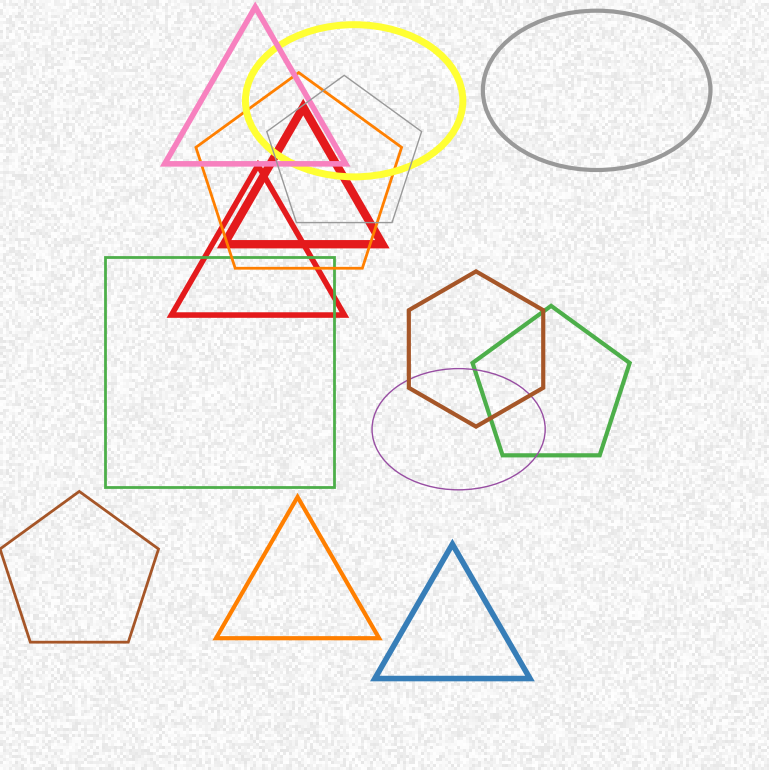[{"shape": "triangle", "thickness": 3, "radius": 0.59, "center": [0.394, 0.742]}, {"shape": "triangle", "thickness": 2, "radius": 0.65, "center": [0.335, 0.656]}, {"shape": "triangle", "thickness": 2, "radius": 0.58, "center": [0.588, 0.177]}, {"shape": "pentagon", "thickness": 1.5, "radius": 0.54, "center": [0.716, 0.495]}, {"shape": "square", "thickness": 1, "radius": 0.74, "center": [0.285, 0.517]}, {"shape": "oval", "thickness": 0.5, "radius": 0.56, "center": [0.596, 0.443]}, {"shape": "triangle", "thickness": 1.5, "radius": 0.61, "center": [0.386, 0.232]}, {"shape": "pentagon", "thickness": 1, "radius": 0.7, "center": [0.388, 0.765]}, {"shape": "oval", "thickness": 2.5, "radius": 0.71, "center": [0.46, 0.869]}, {"shape": "pentagon", "thickness": 1, "radius": 0.54, "center": [0.103, 0.254]}, {"shape": "hexagon", "thickness": 1.5, "radius": 0.5, "center": [0.618, 0.547]}, {"shape": "triangle", "thickness": 2, "radius": 0.68, "center": [0.331, 0.855]}, {"shape": "pentagon", "thickness": 0.5, "radius": 0.53, "center": [0.447, 0.796]}, {"shape": "oval", "thickness": 1.5, "radius": 0.74, "center": [0.775, 0.883]}]